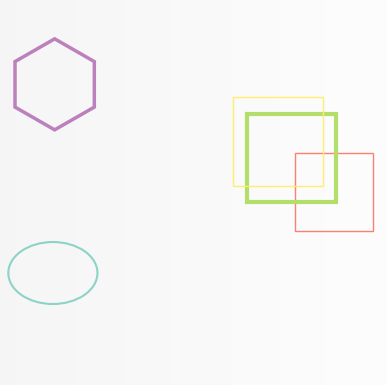[{"shape": "oval", "thickness": 1.5, "radius": 0.58, "center": [0.137, 0.291]}, {"shape": "square", "thickness": 1, "radius": 0.51, "center": [0.862, 0.502]}, {"shape": "square", "thickness": 3, "radius": 0.57, "center": [0.752, 0.59]}, {"shape": "hexagon", "thickness": 2.5, "radius": 0.59, "center": [0.141, 0.781]}, {"shape": "square", "thickness": 1, "radius": 0.58, "center": [0.717, 0.633]}]